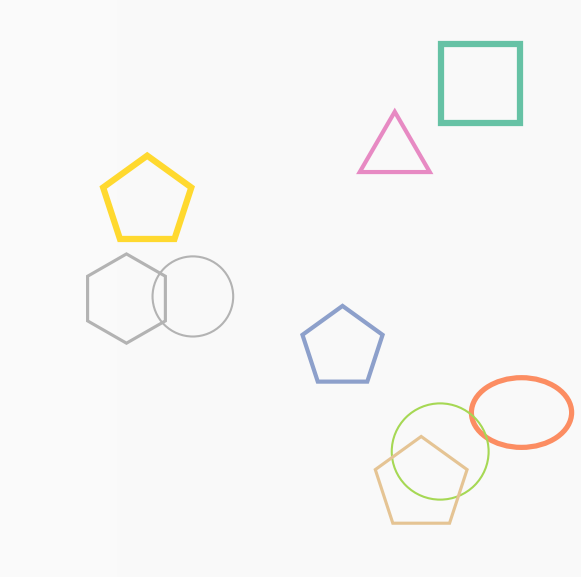[{"shape": "square", "thickness": 3, "radius": 0.34, "center": [0.827, 0.854]}, {"shape": "oval", "thickness": 2.5, "radius": 0.43, "center": [0.897, 0.285]}, {"shape": "pentagon", "thickness": 2, "radius": 0.36, "center": [0.589, 0.397]}, {"shape": "triangle", "thickness": 2, "radius": 0.35, "center": [0.679, 0.736]}, {"shape": "circle", "thickness": 1, "radius": 0.42, "center": [0.757, 0.217]}, {"shape": "pentagon", "thickness": 3, "radius": 0.4, "center": [0.253, 0.65]}, {"shape": "pentagon", "thickness": 1.5, "radius": 0.42, "center": [0.725, 0.16]}, {"shape": "circle", "thickness": 1, "radius": 0.35, "center": [0.332, 0.486]}, {"shape": "hexagon", "thickness": 1.5, "radius": 0.39, "center": [0.218, 0.482]}]